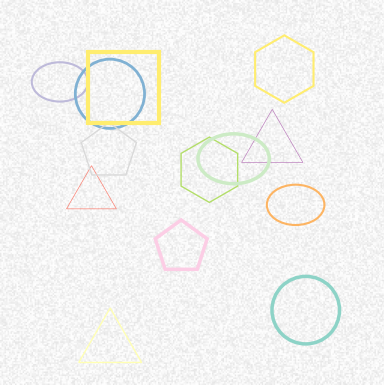[{"shape": "circle", "thickness": 2.5, "radius": 0.44, "center": [0.794, 0.194]}, {"shape": "triangle", "thickness": 1, "radius": 0.47, "center": [0.286, 0.106]}, {"shape": "oval", "thickness": 1.5, "radius": 0.36, "center": [0.155, 0.787]}, {"shape": "triangle", "thickness": 0.5, "radius": 0.37, "center": [0.238, 0.495]}, {"shape": "circle", "thickness": 2, "radius": 0.45, "center": [0.286, 0.756]}, {"shape": "oval", "thickness": 1.5, "radius": 0.37, "center": [0.768, 0.468]}, {"shape": "hexagon", "thickness": 1, "radius": 0.42, "center": [0.544, 0.559]}, {"shape": "pentagon", "thickness": 2.5, "radius": 0.35, "center": [0.471, 0.358]}, {"shape": "pentagon", "thickness": 1, "radius": 0.38, "center": [0.283, 0.607]}, {"shape": "triangle", "thickness": 0.5, "radius": 0.46, "center": [0.707, 0.624]}, {"shape": "oval", "thickness": 2.5, "radius": 0.46, "center": [0.607, 0.588]}, {"shape": "square", "thickness": 3, "radius": 0.46, "center": [0.32, 0.772]}, {"shape": "hexagon", "thickness": 1.5, "radius": 0.44, "center": [0.739, 0.821]}]